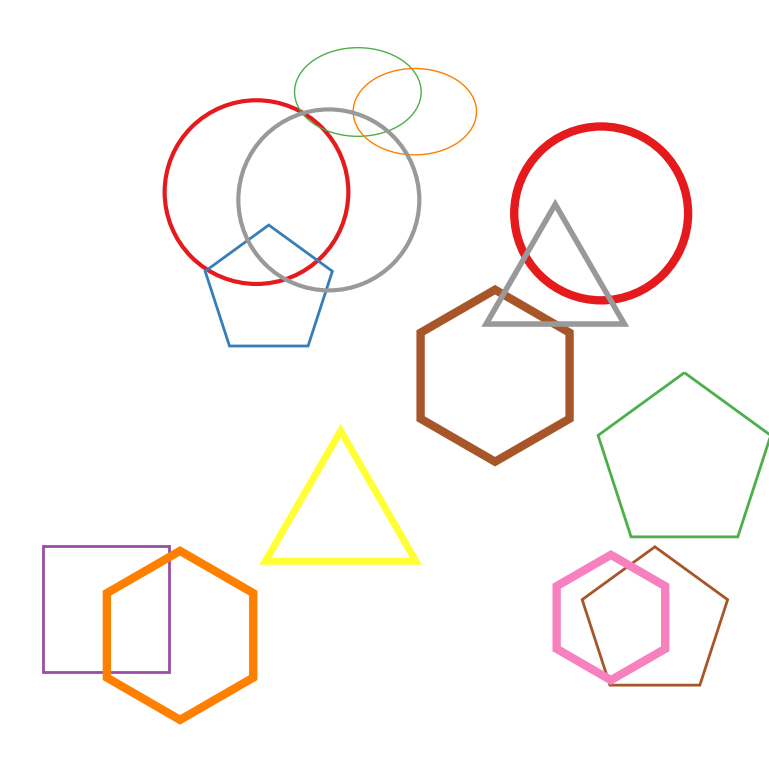[{"shape": "circle", "thickness": 1.5, "radius": 0.6, "center": [0.333, 0.751]}, {"shape": "circle", "thickness": 3, "radius": 0.56, "center": [0.781, 0.723]}, {"shape": "pentagon", "thickness": 1, "radius": 0.43, "center": [0.349, 0.621]}, {"shape": "oval", "thickness": 0.5, "radius": 0.41, "center": [0.465, 0.881]}, {"shape": "pentagon", "thickness": 1, "radius": 0.59, "center": [0.889, 0.398]}, {"shape": "square", "thickness": 1, "radius": 0.41, "center": [0.137, 0.21]}, {"shape": "oval", "thickness": 0.5, "radius": 0.4, "center": [0.539, 0.855]}, {"shape": "hexagon", "thickness": 3, "radius": 0.55, "center": [0.234, 0.175]}, {"shape": "triangle", "thickness": 2.5, "radius": 0.56, "center": [0.442, 0.328]}, {"shape": "pentagon", "thickness": 1, "radius": 0.5, "center": [0.851, 0.191]}, {"shape": "hexagon", "thickness": 3, "radius": 0.56, "center": [0.643, 0.512]}, {"shape": "hexagon", "thickness": 3, "radius": 0.41, "center": [0.793, 0.198]}, {"shape": "circle", "thickness": 1.5, "radius": 0.59, "center": [0.427, 0.74]}, {"shape": "triangle", "thickness": 2, "radius": 0.52, "center": [0.721, 0.631]}]